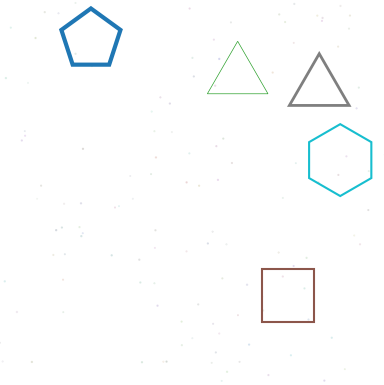[{"shape": "pentagon", "thickness": 3, "radius": 0.4, "center": [0.236, 0.897]}, {"shape": "triangle", "thickness": 0.5, "radius": 0.45, "center": [0.617, 0.802]}, {"shape": "square", "thickness": 1.5, "radius": 0.34, "center": [0.747, 0.233]}, {"shape": "triangle", "thickness": 2, "radius": 0.45, "center": [0.829, 0.771]}, {"shape": "hexagon", "thickness": 1.5, "radius": 0.47, "center": [0.884, 0.584]}]